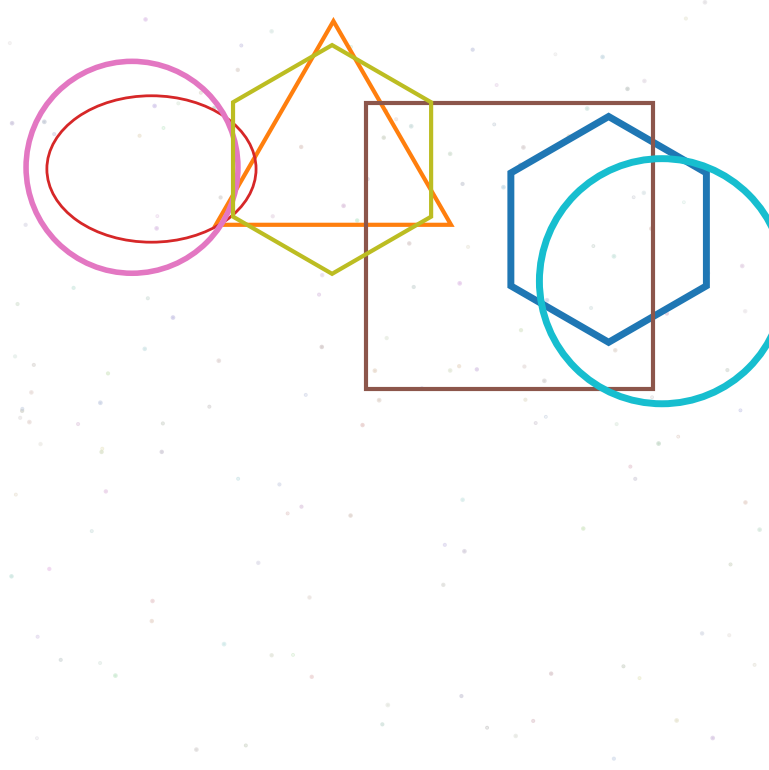[{"shape": "hexagon", "thickness": 2.5, "radius": 0.73, "center": [0.79, 0.702]}, {"shape": "triangle", "thickness": 1.5, "radius": 0.88, "center": [0.433, 0.796]}, {"shape": "oval", "thickness": 1, "radius": 0.68, "center": [0.197, 0.781]}, {"shape": "square", "thickness": 1.5, "radius": 0.93, "center": [0.661, 0.681]}, {"shape": "circle", "thickness": 2, "radius": 0.69, "center": [0.171, 0.783]}, {"shape": "hexagon", "thickness": 1.5, "radius": 0.74, "center": [0.431, 0.793]}, {"shape": "circle", "thickness": 2.5, "radius": 0.8, "center": [0.86, 0.635]}]